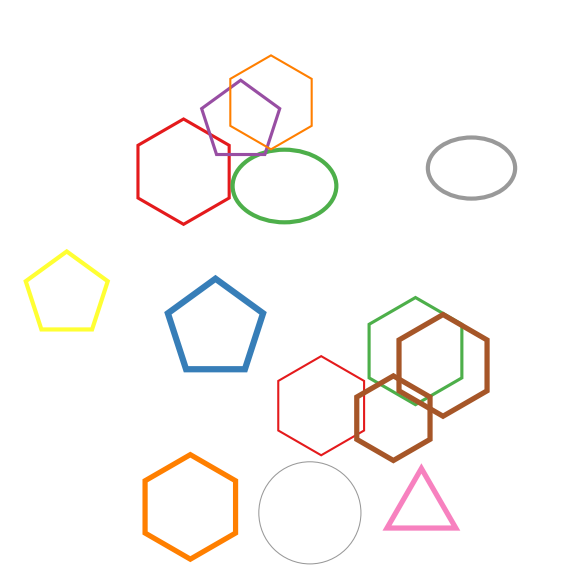[{"shape": "hexagon", "thickness": 1.5, "radius": 0.46, "center": [0.318, 0.702]}, {"shape": "hexagon", "thickness": 1, "radius": 0.43, "center": [0.556, 0.297]}, {"shape": "pentagon", "thickness": 3, "radius": 0.43, "center": [0.373, 0.43]}, {"shape": "oval", "thickness": 2, "radius": 0.45, "center": [0.493, 0.677]}, {"shape": "hexagon", "thickness": 1.5, "radius": 0.46, "center": [0.719, 0.391]}, {"shape": "pentagon", "thickness": 1.5, "radius": 0.36, "center": [0.417, 0.789]}, {"shape": "hexagon", "thickness": 1, "radius": 0.41, "center": [0.469, 0.822]}, {"shape": "hexagon", "thickness": 2.5, "radius": 0.45, "center": [0.33, 0.121]}, {"shape": "pentagon", "thickness": 2, "radius": 0.37, "center": [0.116, 0.489]}, {"shape": "hexagon", "thickness": 2.5, "radius": 0.37, "center": [0.681, 0.275]}, {"shape": "hexagon", "thickness": 2.5, "radius": 0.44, "center": [0.767, 0.366]}, {"shape": "triangle", "thickness": 2.5, "radius": 0.34, "center": [0.73, 0.119]}, {"shape": "circle", "thickness": 0.5, "radius": 0.44, "center": [0.537, 0.111]}, {"shape": "oval", "thickness": 2, "radius": 0.38, "center": [0.816, 0.708]}]